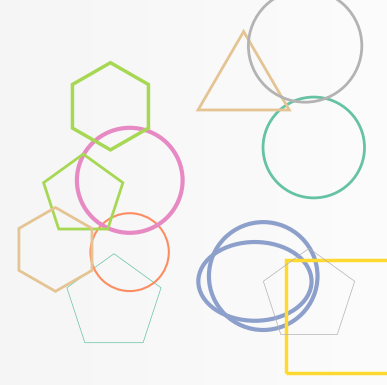[{"shape": "pentagon", "thickness": 0.5, "radius": 0.64, "center": [0.294, 0.213]}, {"shape": "circle", "thickness": 2, "radius": 0.65, "center": [0.81, 0.617]}, {"shape": "circle", "thickness": 1.5, "radius": 0.51, "center": [0.335, 0.345]}, {"shape": "circle", "thickness": 3, "radius": 0.7, "center": [0.679, 0.283]}, {"shape": "oval", "thickness": 3, "radius": 0.73, "center": [0.658, 0.269]}, {"shape": "circle", "thickness": 3, "radius": 0.68, "center": [0.335, 0.532]}, {"shape": "pentagon", "thickness": 2, "radius": 0.54, "center": [0.215, 0.492]}, {"shape": "hexagon", "thickness": 2.5, "radius": 0.57, "center": [0.285, 0.724]}, {"shape": "square", "thickness": 2.5, "radius": 0.74, "center": [0.884, 0.178]}, {"shape": "hexagon", "thickness": 2, "radius": 0.54, "center": [0.143, 0.352]}, {"shape": "triangle", "thickness": 2, "radius": 0.68, "center": [0.629, 0.782]}, {"shape": "circle", "thickness": 2, "radius": 0.73, "center": [0.787, 0.881]}, {"shape": "pentagon", "thickness": 0.5, "radius": 0.62, "center": [0.798, 0.231]}]